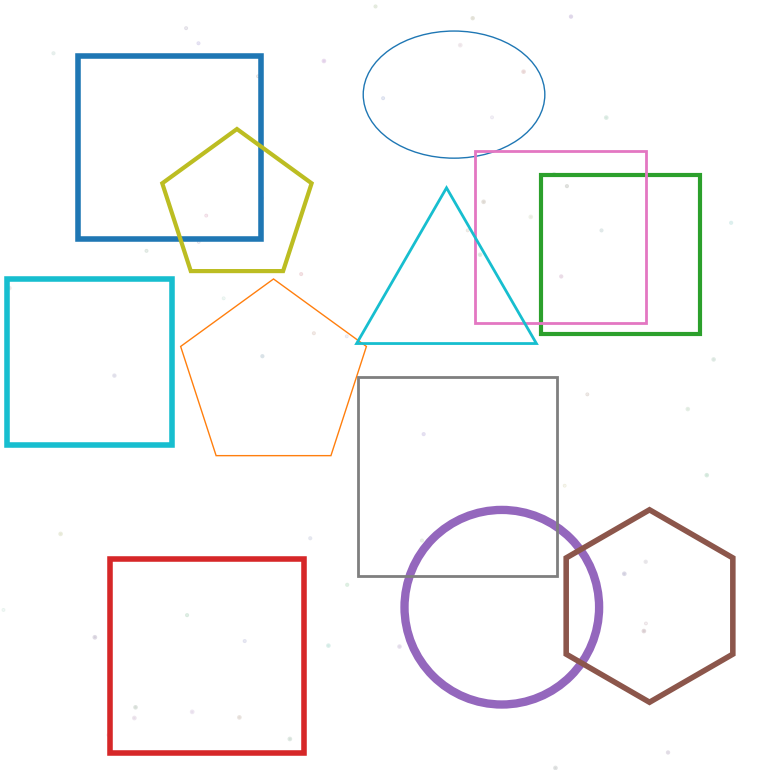[{"shape": "oval", "thickness": 0.5, "radius": 0.59, "center": [0.59, 0.877]}, {"shape": "square", "thickness": 2, "radius": 0.59, "center": [0.22, 0.808]}, {"shape": "pentagon", "thickness": 0.5, "radius": 0.63, "center": [0.355, 0.511]}, {"shape": "square", "thickness": 1.5, "radius": 0.51, "center": [0.806, 0.67]}, {"shape": "square", "thickness": 2, "radius": 0.63, "center": [0.269, 0.148]}, {"shape": "circle", "thickness": 3, "radius": 0.63, "center": [0.652, 0.211]}, {"shape": "hexagon", "thickness": 2, "radius": 0.62, "center": [0.844, 0.213]}, {"shape": "square", "thickness": 1, "radius": 0.56, "center": [0.728, 0.692]}, {"shape": "square", "thickness": 1, "radius": 0.65, "center": [0.595, 0.381]}, {"shape": "pentagon", "thickness": 1.5, "radius": 0.51, "center": [0.308, 0.73]}, {"shape": "square", "thickness": 2, "radius": 0.54, "center": [0.116, 0.53]}, {"shape": "triangle", "thickness": 1, "radius": 0.67, "center": [0.58, 0.621]}]